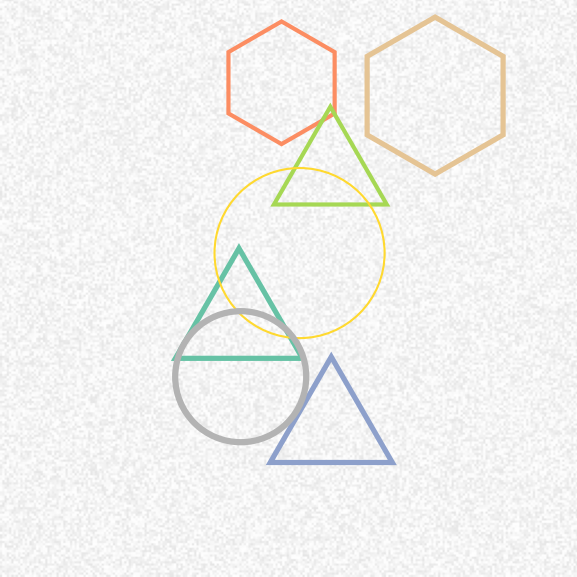[{"shape": "triangle", "thickness": 2.5, "radius": 0.63, "center": [0.414, 0.442]}, {"shape": "hexagon", "thickness": 2, "radius": 0.53, "center": [0.488, 0.856]}, {"shape": "triangle", "thickness": 2.5, "radius": 0.61, "center": [0.574, 0.259]}, {"shape": "triangle", "thickness": 2, "radius": 0.56, "center": [0.572, 0.701]}, {"shape": "circle", "thickness": 1, "radius": 0.74, "center": [0.519, 0.561]}, {"shape": "hexagon", "thickness": 2.5, "radius": 0.68, "center": [0.753, 0.834]}, {"shape": "circle", "thickness": 3, "radius": 0.57, "center": [0.417, 0.347]}]